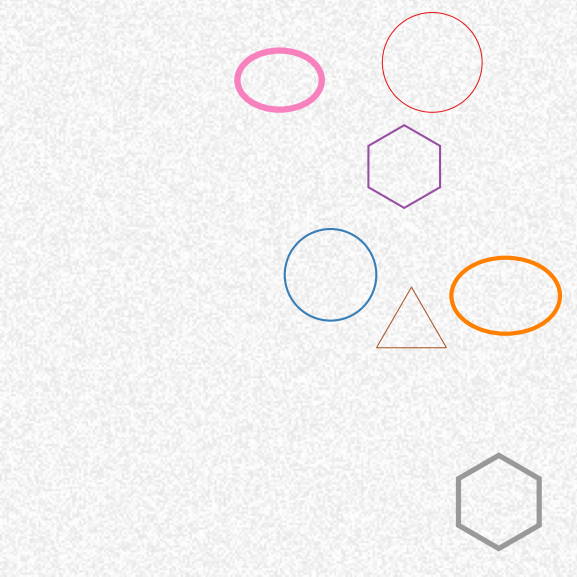[{"shape": "circle", "thickness": 0.5, "radius": 0.43, "center": [0.748, 0.891]}, {"shape": "circle", "thickness": 1, "radius": 0.4, "center": [0.572, 0.523]}, {"shape": "hexagon", "thickness": 1, "radius": 0.36, "center": [0.7, 0.711]}, {"shape": "oval", "thickness": 2, "radius": 0.47, "center": [0.876, 0.487]}, {"shape": "triangle", "thickness": 0.5, "radius": 0.35, "center": [0.712, 0.432]}, {"shape": "oval", "thickness": 3, "radius": 0.37, "center": [0.484, 0.86]}, {"shape": "hexagon", "thickness": 2.5, "radius": 0.4, "center": [0.864, 0.13]}]